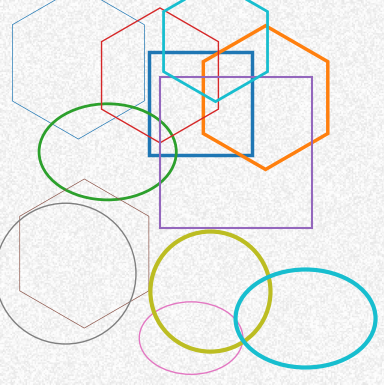[{"shape": "hexagon", "thickness": 0.5, "radius": 0.99, "center": [0.204, 0.837]}, {"shape": "square", "thickness": 2.5, "radius": 0.67, "center": [0.522, 0.732]}, {"shape": "hexagon", "thickness": 2.5, "radius": 0.93, "center": [0.69, 0.747]}, {"shape": "oval", "thickness": 2, "radius": 0.89, "center": [0.28, 0.606]}, {"shape": "hexagon", "thickness": 1, "radius": 0.88, "center": [0.416, 0.804]}, {"shape": "square", "thickness": 1.5, "radius": 0.98, "center": [0.613, 0.604]}, {"shape": "hexagon", "thickness": 0.5, "radius": 0.97, "center": [0.219, 0.341]}, {"shape": "oval", "thickness": 1, "radius": 0.67, "center": [0.496, 0.122]}, {"shape": "circle", "thickness": 1, "radius": 0.91, "center": [0.17, 0.289]}, {"shape": "circle", "thickness": 3, "radius": 0.78, "center": [0.547, 0.243]}, {"shape": "hexagon", "thickness": 2, "radius": 0.78, "center": [0.56, 0.892]}, {"shape": "oval", "thickness": 3, "radius": 0.91, "center": [0.794, 0.173]}]